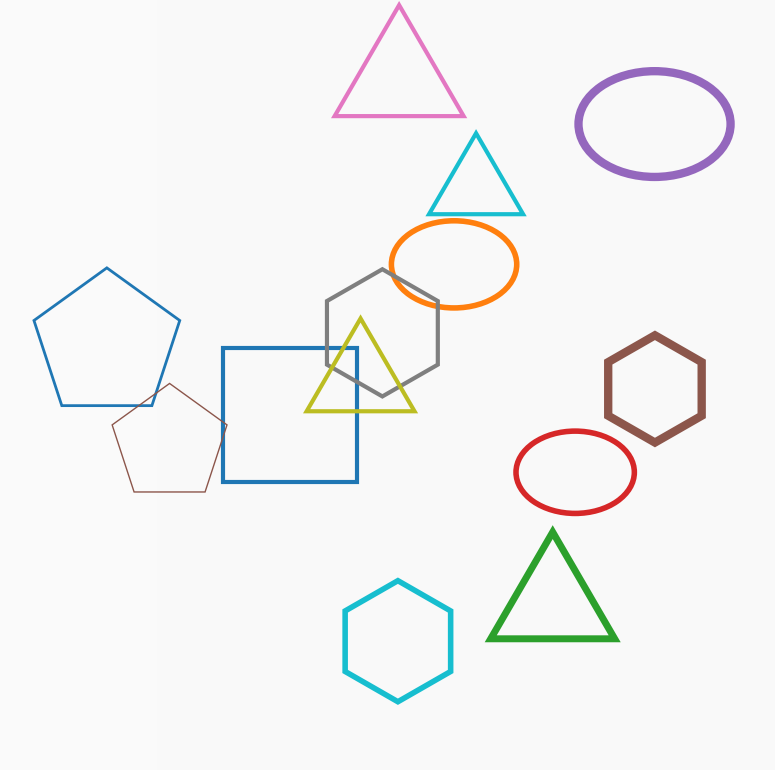[{"shape": "square", "thickness": 1.5, "radius": 0.43, "center": [0.374, 0.461]}, {"shape": "pentagon", "thickness": 1, "radius": 0.49, "center": [0.138, 0.553]}, {"shape": "oval", "thickness": 2, "radius": 0.4, "center": [0.586, 0.657]}, {"shape": "triangle", "thickness": 2.5, "radius": 0.46, "center": [0.713, 0.217]}, {"shape": "oval", "thickness": 2, "radius": 0.38, "center": [0.742, 0.387]}, {"shape": "oval", "thickness": 3, "radius": 0.49, "center": [0.845, 0.839]}, {"shape": "pentagon", "thickness": 0.5, "radius": 0.39, "center": [0.219, 0.424]}, {"shape": "hexagon", "thickness": 3, "radius": 0.35, "center": [0.845, 0.495]}, {"shape": "triangle", "thickness": 1.5, "radius": 0.48, "center": [0.515, 0.897]}, {"shape": "hexagon", "thickness": 1.5, "radius": 0.41, "center": [0.493, 0.568]}, {"shape": "triangle", "thickness": 1.5, "radius": 0.4, "center": [0.465, 0.506]}, {"shape": "hexagon", "thickness": 2, "radius": 0.39, "center": [0.513, 0.167]}, {"shape": "triangle", "thickness": 1.5, "radius": 0.35, "center": [0.614, 0.757]}]